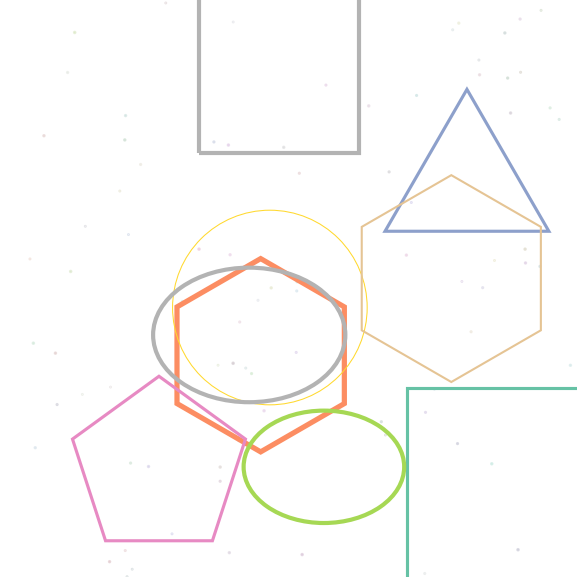[{"shape": "square", "thickness": 1.5, "radius": 0.85, "center": [0.874, 0.158]}, {"shape": "hexagon", "thickness": 2.5, "radius": 0.84, "center": [0.451, 0.384]}, {"shape": "triangle", "thickness": 1.5, "radius": 0.82, "center": [0.809, 0.681]}, {"shape": "pentagon", "thickness": 1.5, "radius": 0.79, "center": [0.275, 0.19]}, {"shape": "oval", "thickness": 2, "radius": 0.7, "center": [0.561, 0.191]}, {"shape": "circle", "thickness": 0.5, "radius": 0.84, "center": [0.467, 0.467]}, {"shape": "hexagon", "thickness": 1, "radius": 0.9, "center": [0.781, 0.517]}, {"shape": "square", "thickness": 2, "radius": 0.69, "center": [0.483, 0.873]}, {"shape": "oval", "thickness": 2, "radius": 0.83, "center": [0.432, 0.419]}]